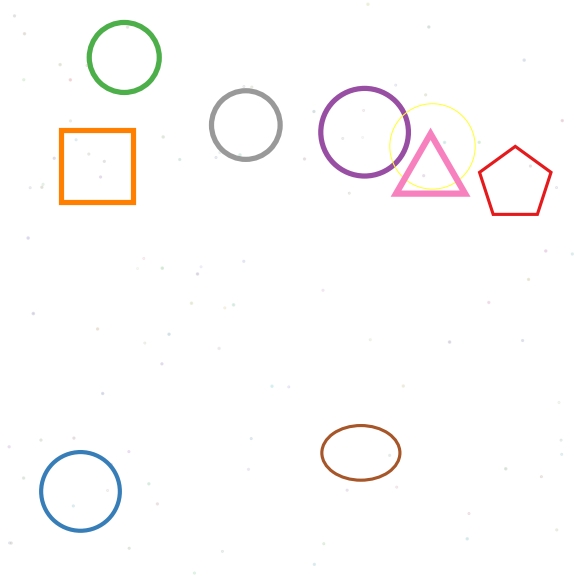[{"shape": "pentagon", "thickness": 1.5, "radius": 0.33, "center": [0.892, 0.681]}, {"shape": "circle", "thickness": 2, "radius": 0.34, "center": [0.139, 0.148]}, {"shape": "circle", "thickness": 2.5, "radius": 0.3, "center": [0.215, 0.9]}, {"shape": "circle", "thickness": 2.5, "radius": 0.38, "center": [0.631, 0.77]}, {"shape": "square", "thickness": 2.5, "radius": 0.31, "center": [0.168, 0.711]}, {"shape": "circle", "thickness": 0.5, "radius": 0.37, "center": [0.749, 0.746]}, {"shape": "oval", "thickness": 1.5, "radius": 0.34, "center": [0.625, 0.215]}, {"shape": "triangle", "thickness": 3, "radius": 0.35, "center": [0.746, 0.698]}, {"shape": "circle", "thickness": 2.5, "radius": 0.3, "center": [0.426, 0.783]}]